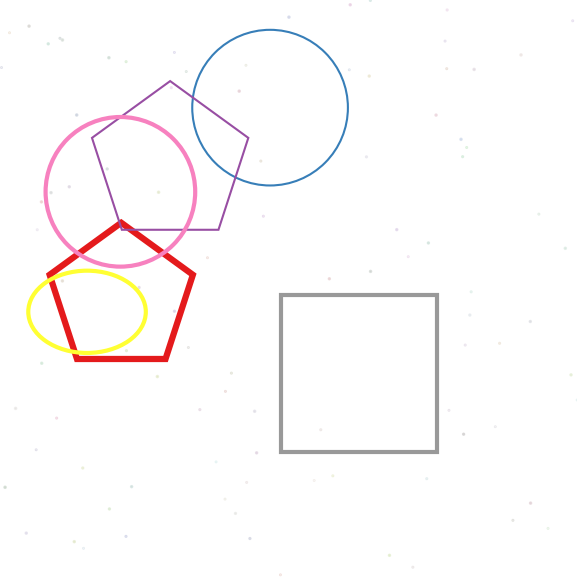[{"shape": "pentagon", "thickness": 3, "radius": 0.65, "center": [0.21, 0.483]}, {"shape": "circle", "thickness": 1, "radius": 0.67, "center": [0.468, 0.813]}, {"shape": "pentagon", "thickness": 1, "radius": 0.71, "center": [0.295, 0.716]}, {"shape": "oval", "thickness": 2, "radius": 0.51, "center": [0.151, 0.459]}, {"shape": "circle", "thickness": 2, "radius": 0.65, "center": [0.208, 0.667]}, {"shape": "square", "thickness": 2, "radius": 0.68, "center": [0.622, 0.353]}]